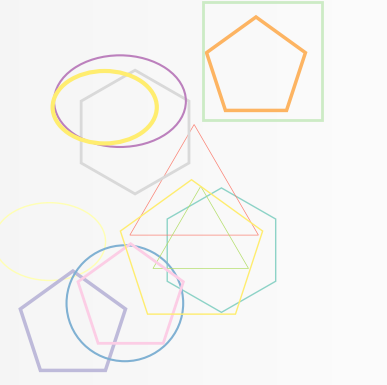[{"shape": "hexagon", "thickness": 1, "radius": 0.81, "center": [0.571, 0.35]}, {"shape": "oval", "thickness": 1, "radius": 0.72, "center": [0.128, 0.373]}, {"shape": "pentagon", "thickness": 2.5, "radius": 0.71, "center": [0.188, 0.153]}, {"shape": "triangle", "thickness": 0.5, "radius": 0.96, "center": [0.501, 0.485]}, {"shape": "circle", "thickness": 1.5, "radius": 0.75, "center": [0.322, 0.212]}, {"shape": "pentagon", "thickness": 2.5, "radius": 0.67, "center": [0.661, 0.822]}, {"shape": "triangle", "thickness": 0.5, "radius": 0.71, "center": [0.518, 0.374]}, {"shape": "pentagon", "thickness": 2, "radius": 0.71, "center": [0.337, 0.224]}, {"shape": "hexagon", "thickness": 2, "radius": 0.8, "center": [0.349, 0.657]}, {"shape": "oval", "thickness": 1.5, "radius": 0.85, "center": [0.31, 0.737]}, {"shape": "square", "thickness": 2, "radius": 0.77, "center": [0.676, 0.841]}, {"shape": "oval", "thickness": 3, "radius": 0.67, "center": [0.27, 0.722]}, {"shape": "pentagon", "thickness": 1, "radius": 0.96, "center": [0.494, 0.34]}]